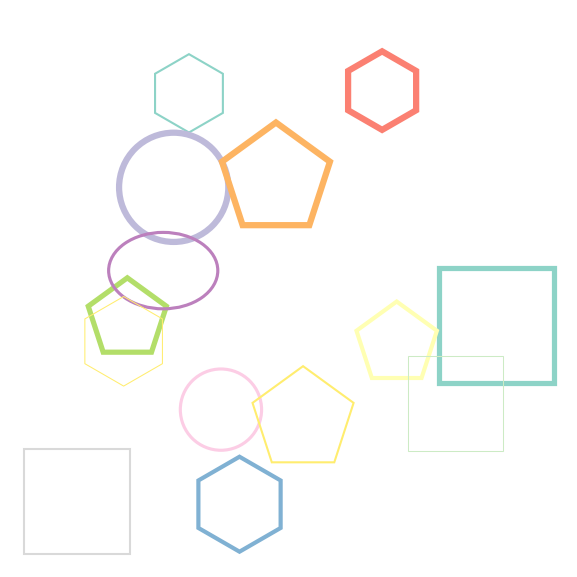[{"shape": "square", "thickness": 2.5, "radius": 0.5, "center": [0.859, 0.436]}, {"shape": "hexagon", "thickness": 1, "radius": 0.34, "center": [0.327, 0.838]}, {"shape": "pentagon", "thickness": 2, "radius": 0.37, "center": [0.687, 0.404]}, {"shape": "circle", "thickness": 3, "radius": 0.47, "center": [0.301, 0.675]}, {"shape": "hexagon", "thickness": 3, "radius": 0.34, "center": [0.662, 0.842]}, {"shape": "hexagon", "thickness": 2, "radius": 0.41, "center": [0.415, 0.126]}, {"shape": "pentagon", "thickness": 3, "radius": 0.49, "center": [0.478, 0.689]}, {"shape": "pentagon", "thickness": 2.5, "radius": 0.36, "center": [0.22, 0.447]}, {"shape": "circle", "thickness": 1.5, "radius": 0.35, "center": [0.383, 0.29]}, {"shape": "square", "thickness": 1, "radius": 0.46, "center": [0.133, 0.131]}, {"shape": "oval", "thickness": 1.5, "radius": 0.47, "center": [0.283, 0.531]}, {"shape": "square", "thickness": 0.5, "radius": 0.41, "center": [0.789, 0.3]}, {"shape": "pentagon", "thickness": 1, "radius": 0.46, "center": [0.525, 0.273]}, {"shape": "hexagon", "thickness": 0.5, "radius": 0.39, "center": [0.214, 0.408]}]